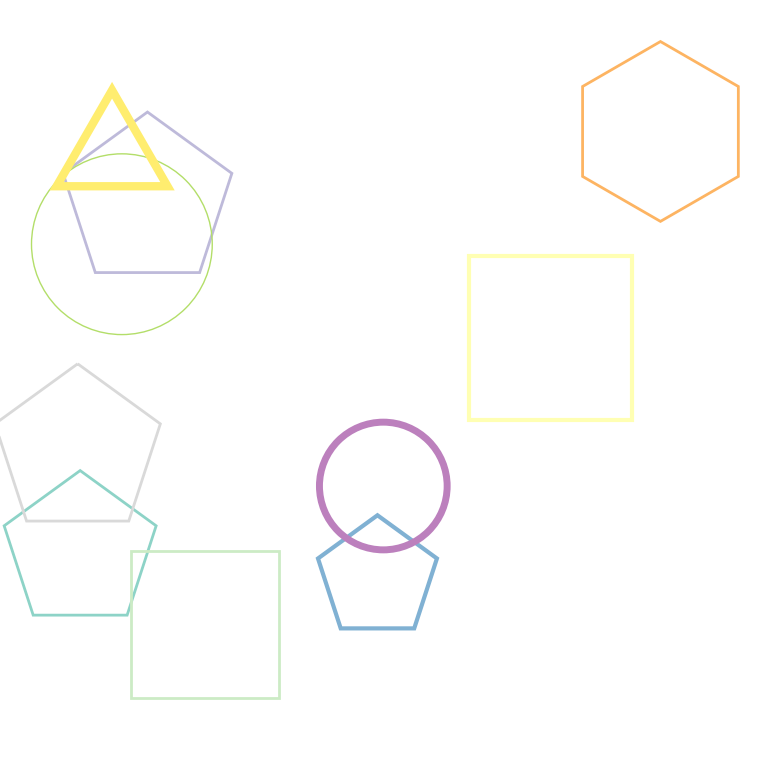[{"shape": "pentagon", "thickness": 1, "radius": 0.52, "center": [0.104, 0.285]}, {"shape": "square", "thickness": 1.5, "radius": 0.53, "center": [0.715, 0.562]}, {"shape": "pentagon", "thickness": 1, "radius": 0.58, "center": [0.192, 0.739]}, {"shape": "pentagon", "thickness": 1.5, "radius": 0.41, "center": [0.49, 0.25]}, {"shape": "hexagon", "thickness": 1, "radius": 0.58, "center": [0.858, 0.829]}, {"shape": "circle", "thickness": 0.5, "radius": 0.59, "center": [0.158, 0.683]}, {"shape": "pentagon", "thickness": 1, "radius": 0.56, "center": [0.101, 0.415]}, {"shape": "circle", "thickness": 2.5, "radius": 0.41, "center": [0.498, 0.369]}, {"shape": "square", "thickness": 1, "radius": 0.48, "center": [0.266, 0.189]}, {"shape": "triangle", "thickness": 3, "radius": 0.42, "center": [0.146, 0.8]}]